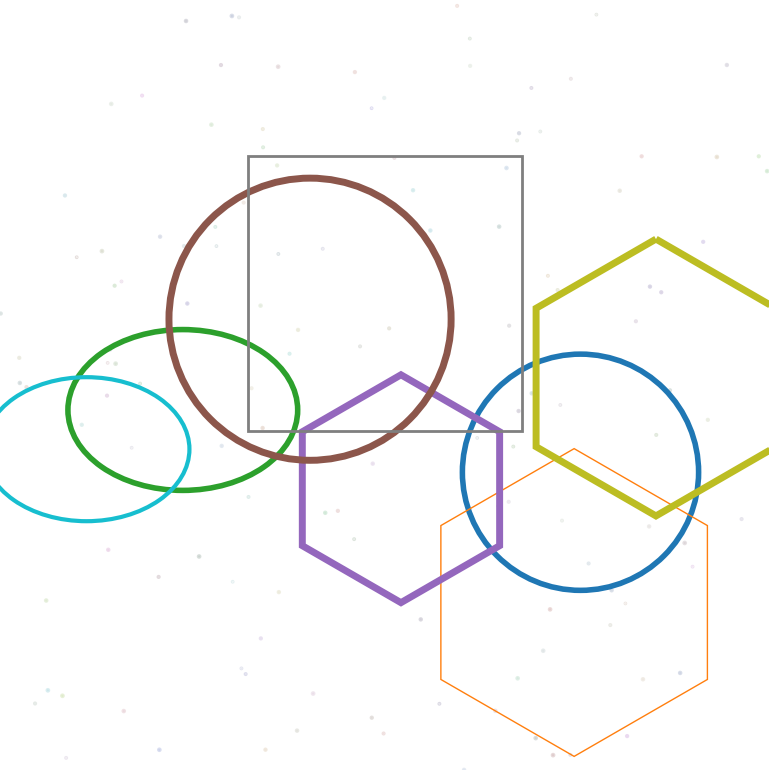[{"shape": "circle", "thickness": 2, "radius": 0.77, "center": [0.754, 0.387]}, {"shape": "hexagon", "thickness": 0.5, "radius": 1.0, "center": [0.746, 0.218]}, {"shape": "oval", "thickness": 2, "radius": 0.75, "center": [0.237, 0.468]}, {"shape": "hexagon", "thickness": 2.5, "radius": 0.74, "center": [0.521, 0.365]}, {"shape": "circle", "thickness": 2.5, "radius": 0.92, "center": [0.403, 0.585]}, {"shape": "square", "thickness": 1, "radius": 0.89, "center": [0.5, 0.619]}, {"shape": "hexagon", "thickness": 2.5, "radius": 0.9, "center": [0.852, 0.51]}, {"shape": "oval", "thickness": 1.5, "radius": 0.67, "center": [0.112, 0.417]}]